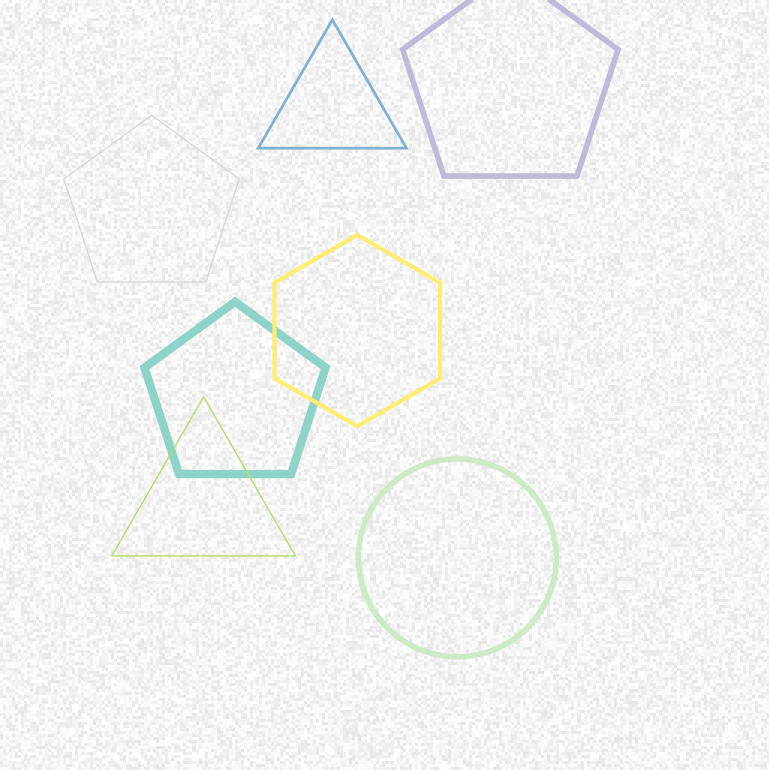[{"shape": "pentagon", "thickness": 3, "radius": 0.62, "center": [0.305, 0.484]}, {"shape": "pentagon", "thickness": 2, "radius": 0.74, "center": [0.663, 0.89]}, {"shape": "triangle", "thickness": 1, "radius": 0.56, "center": [0.432, 0.863]}, {"shape": "triangle", "thickness": 0.5, "radius": 0.69, "center": [0.264, 0.347]}, {"shape": "pentagon", "thickness": 0.5, "radius": 0.6, "center": [0.197, 0.731]}, {"shape": "circle", "thickness": 2, "radius": 0.64, "center": [0.594, 0.276]}, {"shape": "hexagon", "thickness": 1.5, "radius": 0.62, "center": [0.464, 0.571]}]